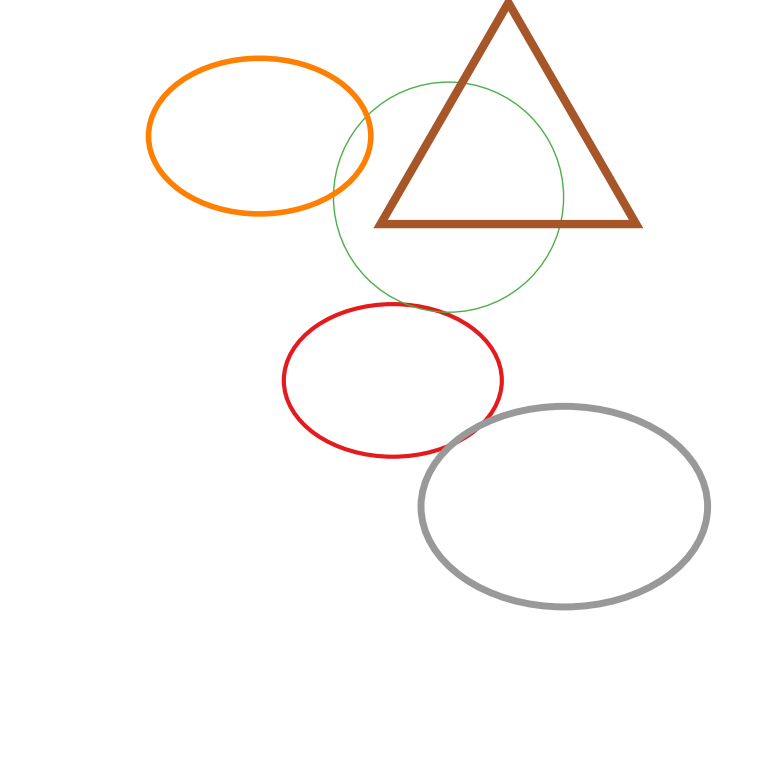[{"shape": "oval", "thickness": 1.5, "radius": 0.71, "center": [0.51, 0.506]}, {"shape": "circle", "thickness": 0.5, "radius": 0.75, "center": [0.583, 0.744]}, {"shape": "oval", "thickness": 2, "radius": 0.72, "center": [0.337, 0.823]}, {"shape": "triangle", "thickness": 3, "radius": 0.96, "center": [0.66, 0.805]}, {"shape": "oval", "thickness": 2.5, "radius": 0.93, "center": [0.733, 0.342]}]